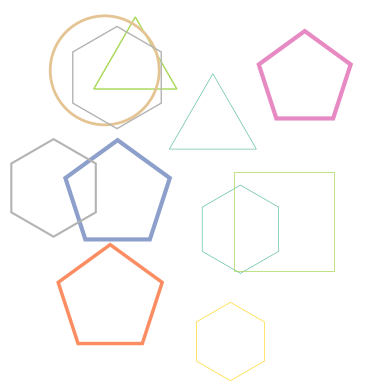[{"shape": "hexagon", "thickness": 0.5, "radius": 0.57, "center": [0.625, 0.405]}, {"shape": "triangle", "thickness": 0.5, "radius": 0.65, "center": [0.553, 0.678]}, {"shape": "pentagon", "thickness": 2.5, "radius": 0.71, "center": [0.286, 0.223]}, {"shape": "pentagon", "thickness": 3, "radius": 0.71, "center": [0.305, 0.493]}, {"shape": "pentagon", "thickness": 3, "radius": 0.63, "center": [0.792, 0.794]}, {"shape": "triangle", "thickness": 1, "radius": 0.62, "center": [0.351, 0.831]}, {"shape": "square", "thickness": 0.5, "radius": 0.65, "center": [0.738, 0.425]}, {"shape": "hexagon", "thickness": 0.5, "radius": 0.51, "center": [0.598, 0.113]}, {"shape": "circle", "thickness": 2, "radius": 0.71, "center": [0.272, 0.817]}, {"shape": "hexagon", "thickness": 1, "radius": 0.66, "center": [0.304, 0.799]}, {"shape": "hexagon", "thickness": 1.5, "radius": 0.63, "center": [0.139, 0.512]}]